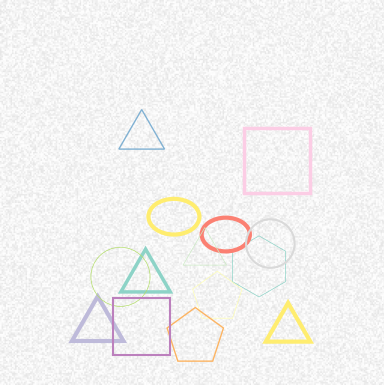[{"shape": "hexagon", "thickness": 0.5, "radius": 0.4, "center": [0.673, 0.308]}, {"shape": "triangle", "thickness": 2.5, "radius": 0.37, "center": [0.378, 0.279]}, {"shape": "pentagon", "thickness": 0.5, "radius": 0.34, "center": [0.564, 0.228]}, {"shape": "triangle", "thickness": 3, "radius": 0.39, "center": [0.254, 0.153]}, {"shape": "oval", "thickness": 3, "radius": 0.31, "center": [0.586, 0.391]}, {"shape": "triangle", "thickness": 1, "radius": 0.34, "center": [0.368, 0.647]}, {"shape": "pentagon", "thickness": 1, "radius": 0.38, "center": [0.507, 0.124]}, {"shape": "circle", "thickness": 0.5, "radius": 0.38, "center": [0.313, 0.281]}, {"shape": "square", "thickness": 2.5, "radius": 0.43, "center": [0.72, 0.583]}, {"shape": "circle", "thickness": 1.5, "radius": 0.32, "center": [0.702, 0.367]}, {"shape": "square", "thickness": 1.5, "radius": 0.37, "center": [0.367, 0.151]}, {"shape": "triangle", "thickness": 0.5, "radius": 0.33, "center": [0.532, 0.344]}, {"shape": "triangle", "thickness": 3, "radius": 0.33, "center": [0.748, 0.146]}, {"shape": "oval", "thickness": 3, "radius": 0.33, "center": [0.452, 0.437]}]